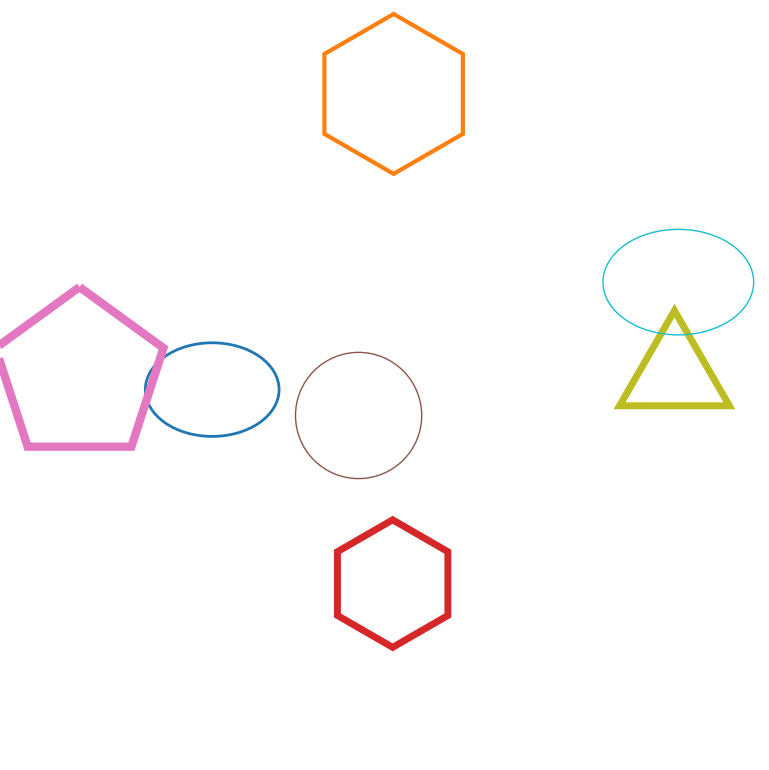[{"shape": "oval", "thickness": 1, "radius": 0.43, "center": [0.276, 0.494]}, {"shape": "hexagon", "thickness": 1.5, "radius": 0.52, "center": [0.511, 0.878]}, {"shape": "hexagon", "thickness": 2.5, "radius": 0.41, "center": [0.51, 0.242]}, {"shape": "circle", "thickness": 0.5, "radius": 0.41, "center": [0.466, 0.46]}, {"shape": "pentagon", "thickness": 3, "radius": 0.57, "center": [0.103, 0.513]}, {"shape": "triangle", "thickness": 2.5, "radius": 0.41, "center": [0.876, 0.514]}, {"shape": "oval", "thickness": 0.5, "radius": 0.49, "center": [0.881, 0.634]}]